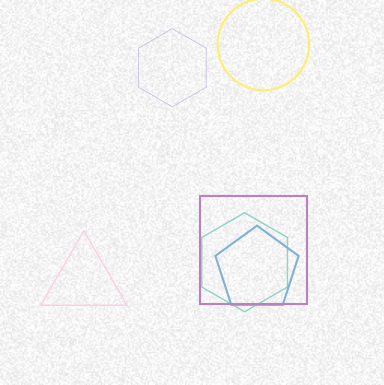[{"shape": "hexagon", "thickness": 1, "radius": 0.64, "center": [0.635, 0.319]}, {"shape": "hexagon", "thickness": 0.5, "radius": 0.51, "center": [0.448, 0.824]}, {"shape": "pentagon", "thickness": 1.5, "radius": 0.57, "center": [0.668, 0.3]}, {"shape": "triangle", "thickness": 1, "radius": 0.65, "center": [0.218, 0.272]}, {"shape": "square", "thickness": 1.5, "radius": 0.7, "center": [0.659, 0.351]}, {"shape": "circle", "thickness": 1.5, "radius": 0.59, "center": [0.684, 0.884]}]